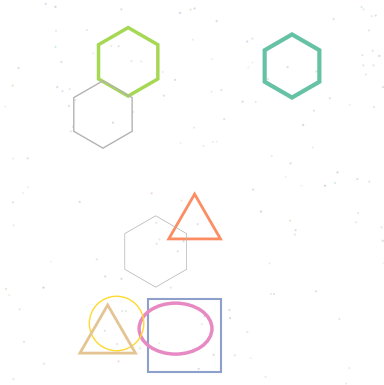[{"shape": "hexagon", "thickness": 3, "radius": 0.41, "center": [0.758, 0.829]}, {"shape": "triangle", "thickness": 2, "radius": 0.39, "center": [0.505, 0.418]}, {"shape": "square", "thickness": 1.5, "radius": 0.47, "center": [0.479, 0.129]}, {"shape": "oval", "thickness": 2.5, "radius": 0.47, "center": [0.456, 0.146]}, {"shape": "hexagon", "thickness": 2.5, "radius": 0.44, "center": [0.333, 0.839]}, {"shape": "circle", "thickness": 1, "radius": 0.35, "center": [0.303, 0.16]}, {"shape": "triangle", "thickness": 2, "radius": 0.42, "center": [0.28, 0.124]}, {"shape": "hexagon", "thickness": 0.5, "radius": 0.46, "center": [0.404, 0.347]}, {"shape": "hexagon", "thickness": 1, "radius": 0.44, "center": [0.267, 0.703]}]